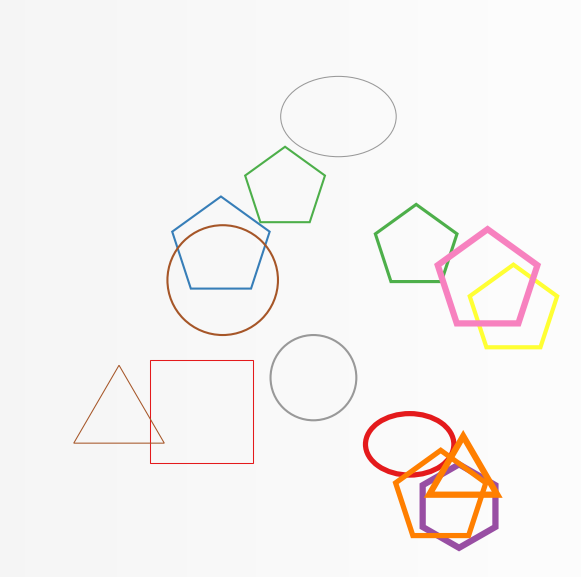[{"shape": "square", "thickness": 0.5, "radius": 0.44, "center": [0.346, 0.286]}, {"shape": "oval", "thickness": 2.5, "radius": 0.38, "center": [0.705, 0.23]}, {"shape": "pentagon", "thickness": 1, "radius": 0.44, "center": [0.38, 0.571]}, {"shape": "pentagon", "thickness": 1, "radius": 0.36, "center": [0.49, 0.673]}, {"shape": "pentagon", "thickness": 1.5, "radius": 0.37, "center": [0.716, 0.571]}, {"shape": "hexagon", "thickness": 3, "radius": 0.36, "center": [0.79, 0.123]}, {"shape": "pentagon", "thickness": 2.5, "radius": 0.41, "center": [0.758, 0.138]}, {"shape": "triangle", "thickness": 3, "radius": 0.34, "center": [0.797, 0.176]}, {"shape": "pentagon", "thickness": 2, "radius": 0.4, "center": [0.883, 0.462]}, {"shape": "triangle", "thickness": 0.5, "radius": 0.45, "center": [0.205, 0.277]}, {"shape": "circle", "thickness": 1, "radius": 0.48, "center": [0.383, 0.514]}, {"shape": "pentagon", "thickness": 3, "radius": 0.45, "center": [0.839, 0.512]}, {"shape": "oval", "thickness": 0.5, "radius": 0.5, "center": [0.582, 0.797]}, {"shape": "circle", "thickness": 1, "radius": 0.37, "center": [0.539, 0.345]}]